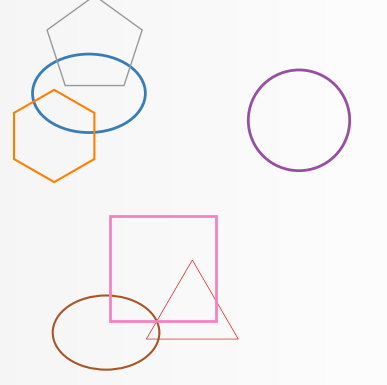[{"shape": "triangle", "thickness": 0.5, "radius": 0.68, "center": [0.496, 0.188]}, {"shape": "oval", "thickness": 2, "radius": 0.73, "center": [0.23, 0.758]}, {"shape": "circle", "thickness": 2, "radius": 0.65, "center": [0.772, 0.687]}, {"shape": "hexagon", "thickness": 1.5, "radius": 0.6, "center": [0.14, 0.647]}, {"shape": "oval", "thickness": 1.5, "radius": 0.69, "center": [0.274, 0.136]}, {"shape": "square", "thickness": 2, "radius": 0.68, "center": [0.42, 0.302]}, {"shape": "pentagon", "thickness": 1, "radius": 0.65, "center": [0.244, 0.882]}]